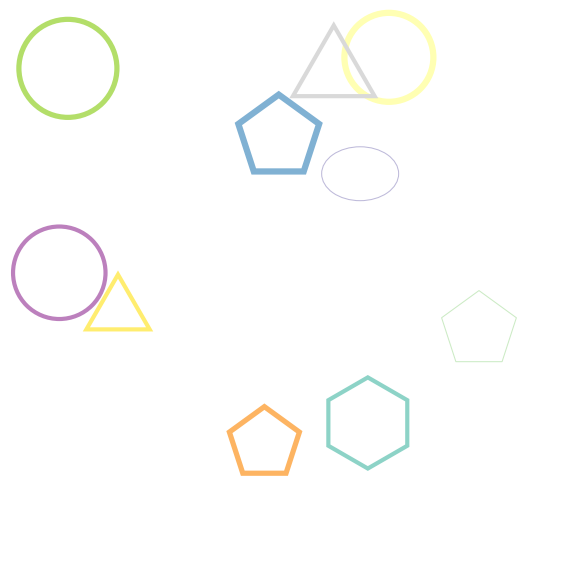[{"shape": "hexagon", "thickness": 2, "radius": 0.39, "center": [0.637, 0.267]}, {"shape": "circle", "thickness": 3, "radius": 0.39, "center": [0.673, 0.9]}, {"shape": "oval", "thickness": 0.5, "radius": 0.33, "center": [0.624, 0.698]}, {"shape": "pentagon", "thickness": 3, "radius": 0.37, "center": [0.483, 0.762]}, {"shape": "pentagon", "thickness": 2.5, "radius": 0.32, "center": [0.458, 0.231]}, {"shape": "circle", "thickness": 2.5, "radius": 0.42, "center": [0.118, 0.881]}, {"shape": "triangle", "thickness": 2, "radius": 0.41, "center": [0.578, 0.873]}, {"shape": "circle", "thickness": 2, "radius": 0.4, "center": [0.103, 0.527]}, {"shape": "pentagon", "thickness": 0.5, "radius": 0.34, "center": [0.829, 0.428]}, {"shape": "triangle", "thickness": 2, "radius": 0.32, "center": [0.204, 0.46]}]